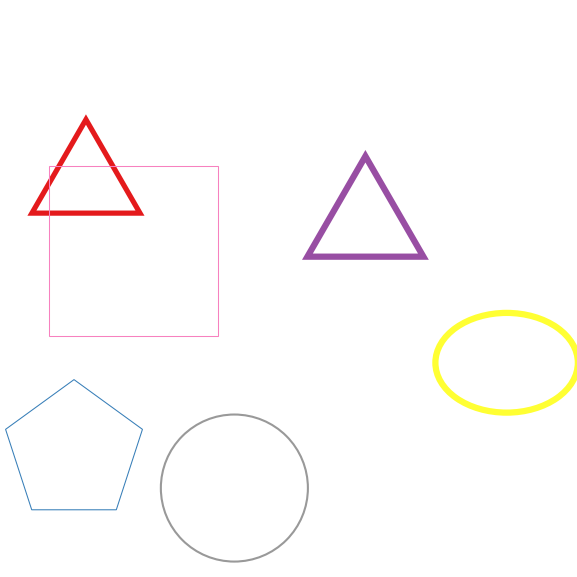[{"shape": "triangle", "thickness": 2.5, "radius": 0.54, "center": [0.149, 0.684]}, {"shape": "pentagon", "thickness": 0.5, "radius": 0.62, "center": [0.128, 0.217]}, {"shape": "triangle", "thickness": 3, "radius": 0.58, "center": [0.633, 0.613]}, {"shape": "oval", "thickness": 3, "radius": 0.62, "center": [0.877, 0.371]}, {"shape": "square", "thickness": 0.5, "radius": 0.74, "center": [0.231, 0.564]}, {"shape": "circle", "thickness": 1, "radius": 0.64, "center": [0.406, 0.154]}]